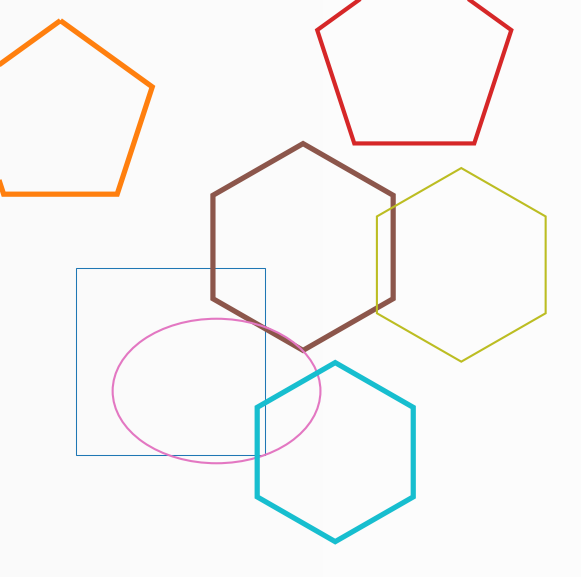[{"shape": "square", "thickness": 0.5, "radius": 0.81, "center": [0.293, 0.373]}, {"shape": "pentagon", "thickness": 2.5, "radius": 0.83, "center": [0.104, 0.797]}, {"shape": "pentagon", "thickness": 2, "radius": 0.88, "center": [0.713, 0.893]}, {"shape": "hexagon", "thickness": 2.5, "radius": 0.9, "center": [0.521, 0.571]}, {"shape": "oval", "thickness": 1, "radius": 0.89, "center": [0.373, 0.322]}, {"shape": "hexagon", "thickness": 1, "radius": 0.84, "center": [0.794, 0.541]}, {"shape": "hexagon", "thickness": 2.5, "radius": 0.78, "center": [0.577, 0.216]}]